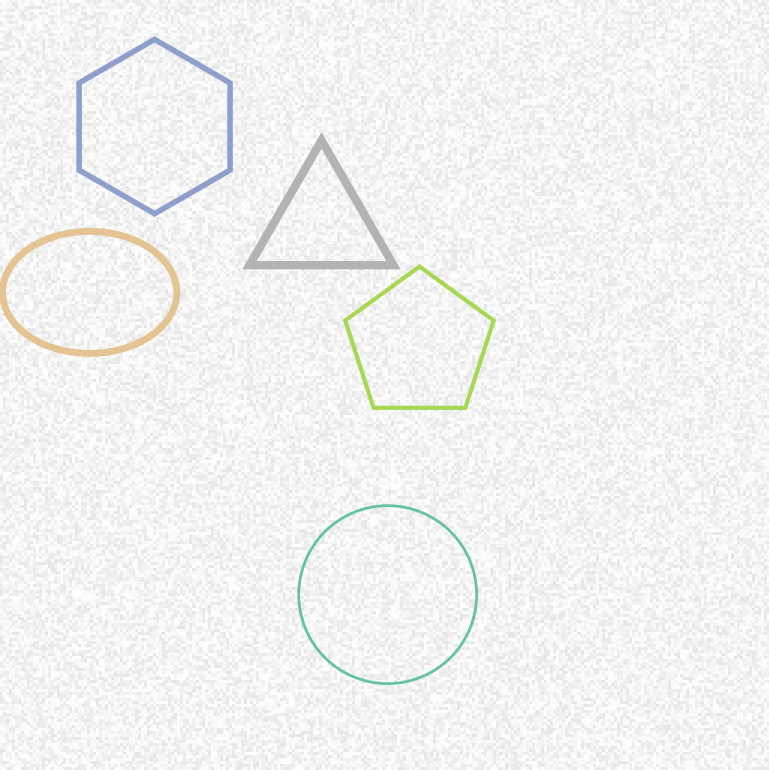[{"shape": "circle", "thickness": 1, "radius": 0.58, "center": [0.503, 0.228]}, {"shape": "hexagon", "thickness": 2, "radius": 0.57, "center": [0.201, 0.836]}, {"shape": "pentagon", "thickness": 1.5, "radius": 0.51, "center": [0.545, 0.552]}, {"shape": "oval", "thickness": 2.5, "radius": 0.57, "center": [0.116, 0.62]}, {"shape": "triangle", "thickness": 3, "radius": 0.54, "center": [0.418, 0.71]}]